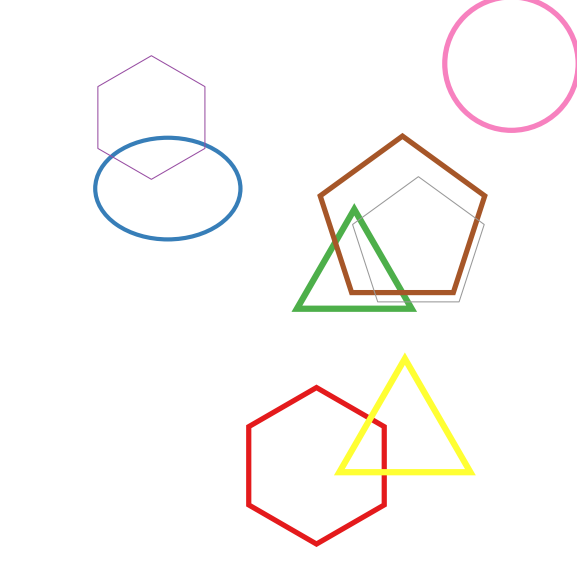[{"shape": "hexagon", "thickness": 2.5, "radius": 0.68, "center": [0.548, 0.193]}, {"shape": "oval", "thickness": 2, "radius": 0.63, "center": [0.291, 0.673]}, {"shape": "triangle", "thickness": 3, "radius": 0.57, "center": [0.613, 0.522]}, {"shape": "hexagon", "thickness": 0.5, "radius": 0.54, "center": [0.262, 0.796]}, {"shape": "triangle", "thickness": 3, "radius": 0.66, "center": [0.701, 0.247]}, {"shape": "pentagon", "thickness": 2.5, "radius": 0.75, "center": [0.697, 0.614]}, {"shape": "circle", "thickness": 2.5, "radius": 0.58, "center": [0.886, 0.889]}, {"shape": "pentagon", "thickness": 0.5, "radius": 0.6, "center": [0.724, 0.573]}]